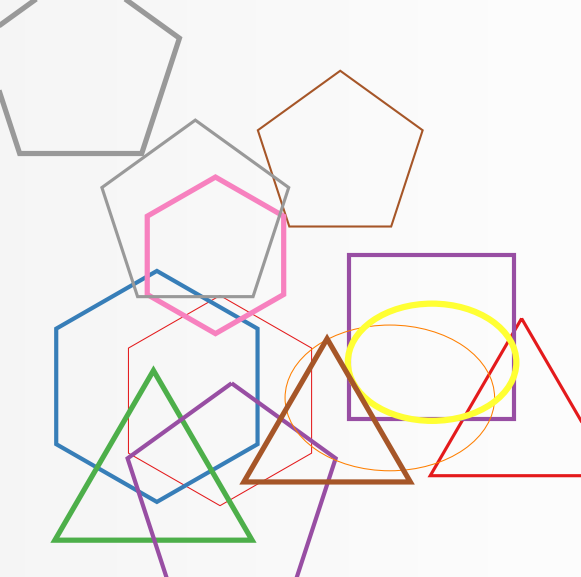[{"shape": "triangle", "thickness": 1.5, "radius": 0.91, "center": [0.897, 0.266]}, {"shape": "hexagon", "thickness": 0.5, "radius": 0.91, "center": [0.379, 0.305]}, {"shape": "hexagon", "thickness": 2, "radius": 1.0, "center": [0.27, 0.33]}, {"shape": "triangle", "thickness": 2.5, "radius": 0.98, "center": [0.264, 0.162]}, {"shape": "square", "thickness": 2, "radius": 0.71, "center": [0.742, 0.415]}, {"shape": "pentagon", "thickness": 2, "radius": 0.94, "center": [0.398, 0.147]}, {"shape": "oval", "thickness": 0.5, "radius": 0.9, "center": [0.671, 0.31]}, {"shape": "oval", "thickness": 3, "radius": 0.72, "center": [0.743, 0.372]}, {"shape": "triangle", "thickness": 2.5, "radius": 0.83, "center": [0.563, 0.247]}, {"shape": "pentagon", "thickness": 1, "radius": 0.75, "center": [0.585, 0.728]}, {"shape": "hexagon", "thickness": 2.5, "radius": 0.68, "center": [0.371, 0.557]}, {"shape": "pentagon", "thickness": 2.5, "radius": 0.89, "center": [0.139, 0.878]}, {"shape": "pentagon", "thickness": 1.5, "radius": 0.84, "center": [0.336, 0.622]}]